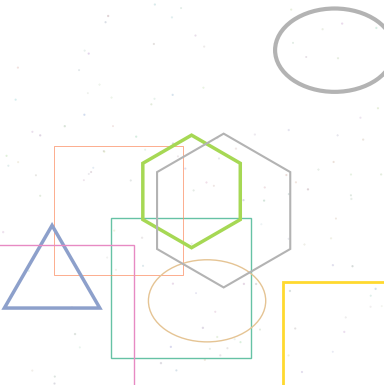[{"shape": "square", "thickness": 1, "radius": 0.91, "center": [0.47, 0.252]}, {"shape": "square", "thickness": 0.5, "radius": 0.84, "center": [0.308, 0.452]}, {"shape": "triangle", "thickness": 2.5, "radius": 0.72, "center": [0.135, 0.271]}, {"shape": "square", "thickness": 1, "radius": 0.96, "center": [0.157, 0.171]}, {"shape": "hexagon", "thickness": 2.5, "radius": 0.73, "center": [0.498, 0.503]}, {"shape": "square", "thickness": 2, "radius": 0.69, "center": [0.872, 0.129]}, {"shape": "oval", "thickness": 1, "radius": 0.76, "center": [0.538, 0.219]}, {"shape": "oval", "thickness": 3, "radius": 0.77, "center": [0.869, 0.87]}, {"shape": "hexagon", "thickness": 1.5, "radius": 1.0, "center": [0.581, 0.453]}]